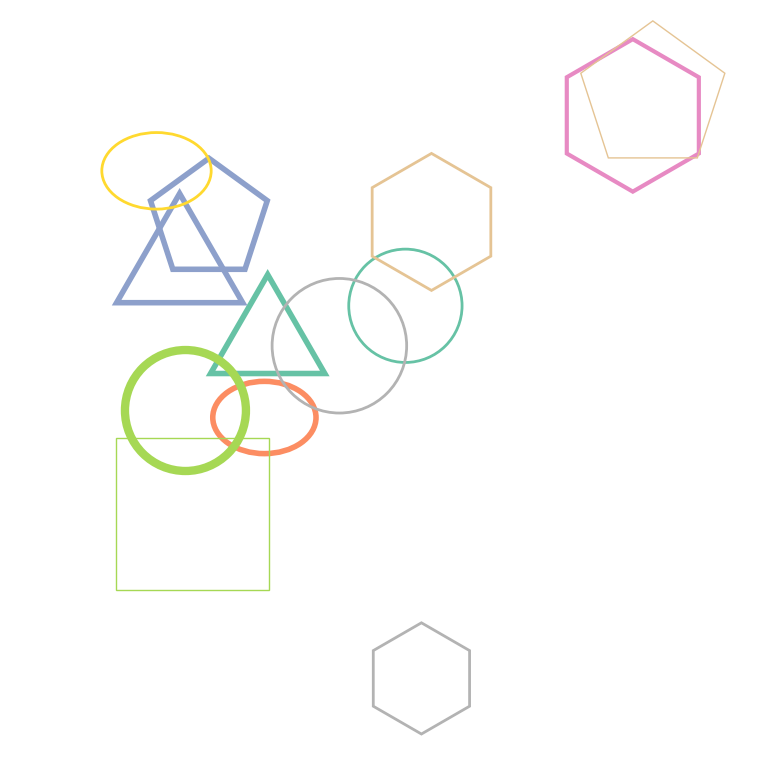[{"shape": "circle", "thickness": 1, "radius": 0.37, "center": [0.527, 0.603]}, {"shape": "triangle", "thickness": 2, "radius": 0.43, "center": [0.348, 0.558]}, {"shape": "oval", "thickness": 2, "radius": 0.34, "center": [0.343, 0.458]}, {"shape": "triangle", "thickness": 2, "radius": 0.47, "center": [0.233, 0.654]}, {"shape": "pentagon", "thickness": 2, "radius": 0.4, "center": [0.271, 0.715]}, {"shape": "hexagon", "thickness": 1.5, "radius": 0.5, "center": [0.822, 0.85]}, {"shape": "square", "thickness": 0.5, "radius": 0.5, "center": [0.25, 0.332]}, {"shape": "circle", "thickness": 3, "radius": 0.39, "center": [0.241, 0.467]}, {"shape": "oval", "thickness": 1, "radius": 0.36, "center": [0.203, 0.778]}, {"shape": "pentagon", "thickness": 0.5, "radius": 0.49, "center": [0.848, 0.874]}, {"shape": "hexagon", "thickness": 1, "radius": 0.44, "center": [0.56, 0.712]}, {"shape": "hexagon", "thickness": 1, "radius": 0.36, "center": [0.547, 0.119]}, {"shape": "circle", "thickness": 1, "radius": 0.44, "center": [0.441, 0.551]}]